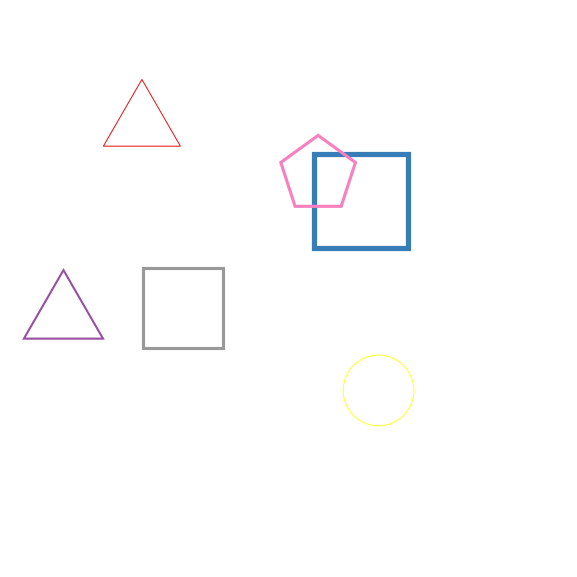[{"shape": "triangle", "thickness": 0.5, "radius": 0.39, "center": [0.246, 0.785]}, {"shape": "square", "thickness": 2.5, "radius": 0.41, "center": [0.626, 0.651]}, {"shape": "triangle", "thickness": 1, "radius": 0.4, "center": [0.11, 0.452]}, {"shape": "circle", "thickness": 0.5, "radius": 0.31, "center": [0.655, 0.323]}, {"shape": "pentagon", "thickness": 1.5, "radius": 0.34, "center": [0.551, 0.697]}, {"shape": "square", "thickness": 1.5, "radius": 0.35, "center": [0.317, 0.465]}]